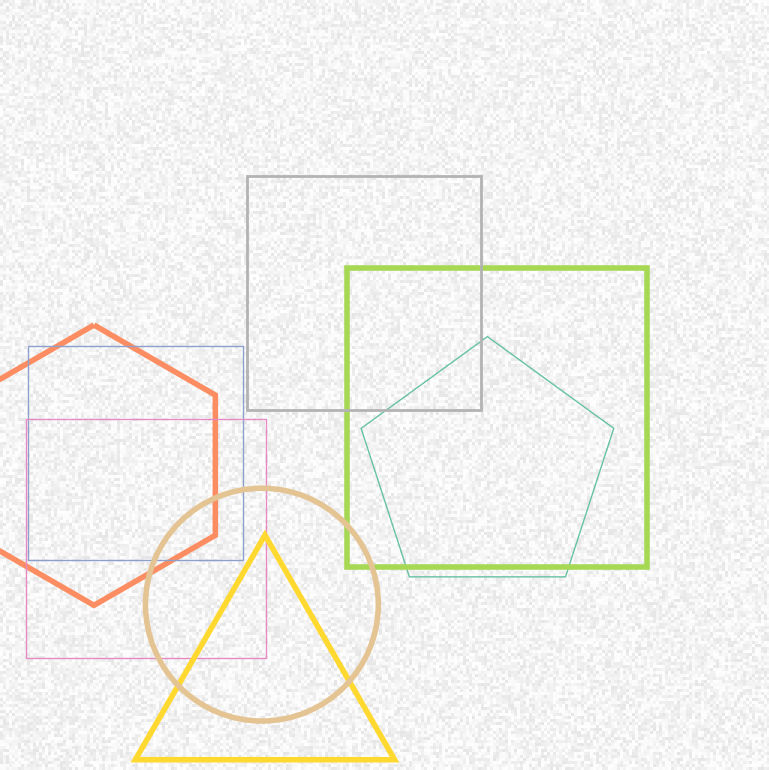[{"shape": "pentagon", "thickness": 0.5, "radius": 0.86, "center": [0.633, 0.39]}, {"shape": "hexagon", "thickness": 2, "radius": 0.91, "center": [0.122, 0.396]}, {"shape": "square", "thickness": 0.5, "radius": 0.7, "center": [0.176, 0.412]}, {"shape": "square", "thickness": 0.5, "radius": 0.78, "center": [0.19, 0.301]}, {"shape": "square", "thickness": 2, "radius": 0.97, "center": [0.646, 0.458]}, {"shape": "triangle", "thickness": 2, "radius": 0.97, "center": [0.344, 0.111]}, {"shape": "circle", "thickness": 2, "radius": 0.76, "center": [0.34, 0.215]}, {"shape": "square", "thickness": 1, "radius": 0.76, "center": [0.473, 0.619]}]